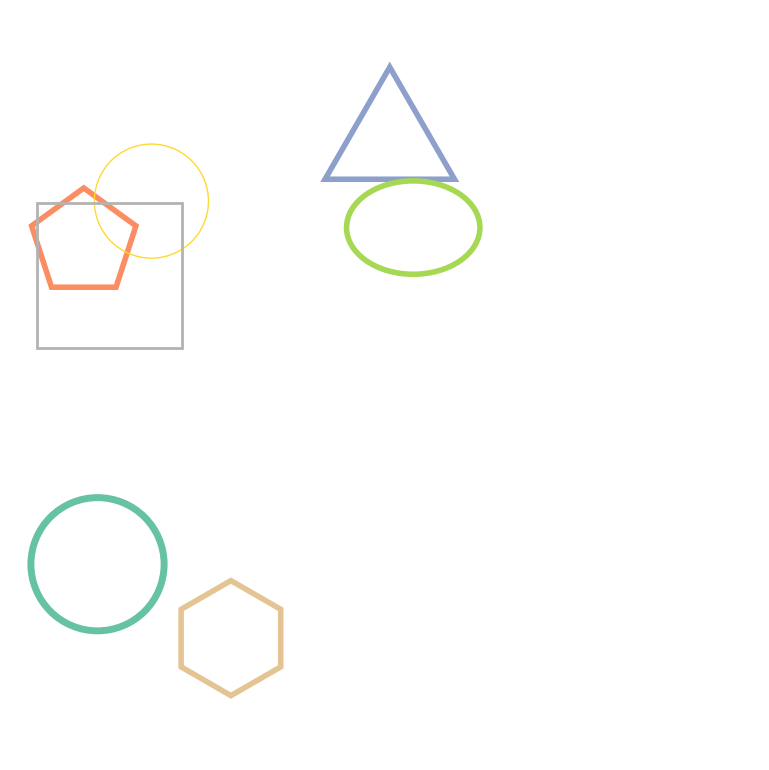[{"shape": "circle", "thickness": 2.5, "radius": 0.43, "center": [0.127, 0.267]}, {"shape": "pentagon", "thickness": 2, "radius": 0.36, "center": [0.109, 0.685]}, {"shape": "triangle", "thickness": 2, "radius": 0.49, "center": [0.506, 0.816]}, {"shape": "oval", "thickness": 2, "radius": 0.43, "center": [0.537, 0.704]}, {"shape": "circle", "thickness": 0.5, "radius": 0.37, "center": [0.197, 0.739]}, {"shape": "hexagon", "thickness": 2, "radius": 0.37, "center": [0.3, 0.171]}, {"shape": "square", "thickness": 1, "radius": 0.47, "center": [0.142, 0.642]}]